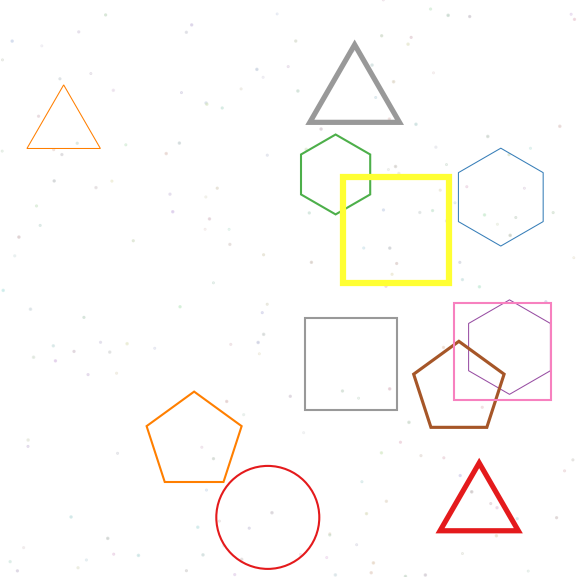[{"shape": "circle", "thickness": 1, "radius": 0.45, "center": [0.464, 0.103]}, {"shape": "triangle", "thickness": 2.5, "radius": 0.39, "center": [0.83, 0.119]}, {"shape": "hexagon", "thickness": 0.5, "radius": 0.42, "center": [0.867, 0.658]}, {"shape": "hexagon", "thickness": 1, "radius": 0.35, "center": [0.581, 0.697]}, {"shape": "hexagon", "thickness": 0.5, "radius": 0.41, "center": [0.882, 0.398]}, {"shape": "triangle", "thickness": 0.5, "radius": 0.37, "center": [0.11, 0.779]}, {"shape": "pentagon", "thickness": 1, "radius": 0.43, "center": [0.336, 0.235]}, {"shape": "square", "thickness": 3, "radius": 0.46, "center": [0.686, 0.601]}, {"shape": "pentagon", "thickness": 1.5, "radius": 0.41, "center": [0.795, 0.326]}, {"shape": "square", "thickness": 1, "radius": 0.42, "center": [0.87, 0.391]}, {"shape": "triangle", "thickness": 2.5, "radius": 0.45, "center": [0.614, 0.832]}, {"shape": "square", "thickness": 1, "radius": 0.4, "center": [0.607, 0.369]}]